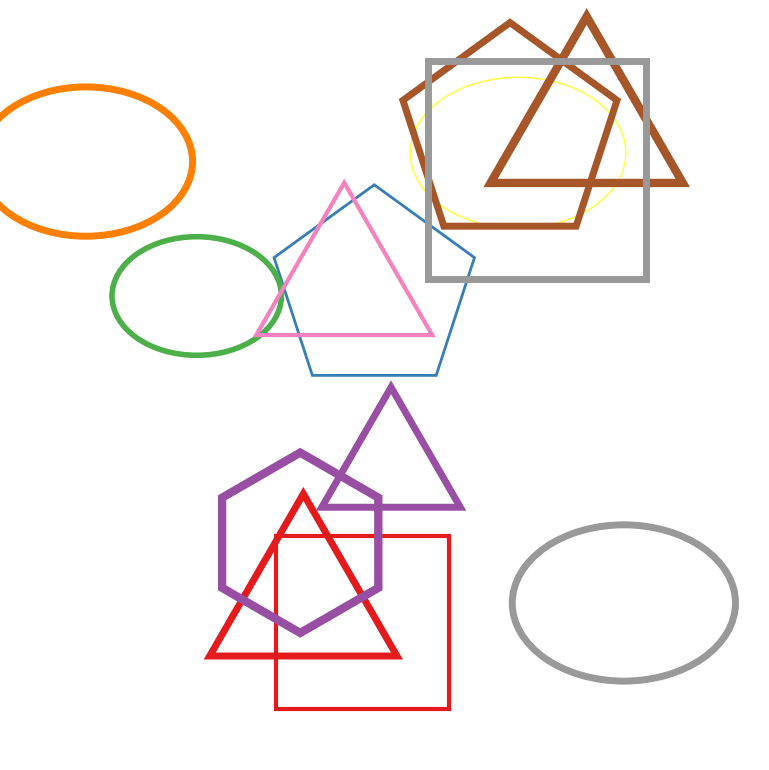[{"shape": "square", "thickness": 1.5, "radius": 0.56, "center": [0.471, 0.191]}, {"shape": "triangle", "thickness": 2.5, "radius": 0.7, "center": [0.394, 0.218]}, {"shape": "pentagon", "thickness": 1, "radius": 0.68, "center": [0.486, 0.623]}, {"shape": "oval", "thickness": 2, "radius": 0.55, "center": [0.255, 0.616]}, {"shape": "hexagon", "thickness": 3, "radius": 0.59, "center": [0.39, 0.295]}, {"shape": "triangle", "thickness": 2.5, "radius": 0.52, "center": [0.508, 0.393]}, {"shape": "oval", "thickness": 2.5, "radius": 0.69, "center": [0.112, 0.79]}, {"shape": "oval", "thickness": 0.5, "radius": 0.7, "center": [0.673, 0.802]}, {"shape": "triangle", "thickness": 3, "radius": 0.72, "center": [0.762, 0.834]}, {"shape": "pentagon", "thickness": 2.5, "radius": 0.73, "center": [0.662, 0.825]}, {"shape": "triangle", "thickness": 1.5, "radius": 0.66, "center": [0.447, 0.631]}, {"shape": "square", "thickness": 2.5, "radius": 0.71, "center": [0.697, 0.779]}, {"shape": "oval", "thickness": 2.5, "radius": 0.72, "center": [0.81, 0.217]}]